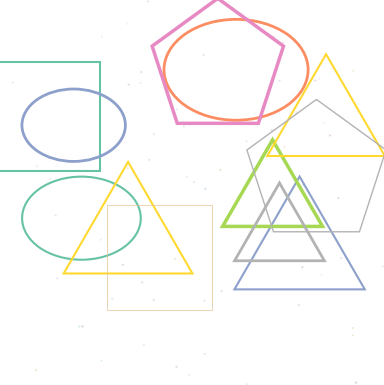[{"shape": "square", "thickness": 1.5, "radius": 0.71, "center": [0.118, 0.697]}, {"shape": "oval", "thickness": 1.5, "radius": 0.77, "center": [0.212, 0.433]}, {"shape": "oval", "thickness": 2, "radius": 0.94, "center": [0.613, 0.819]}, {"shape": "triangle", "thickness": 1.5, "radius": 0.98, "center": [0.778, 0.346]}, {"shape": "oval", "thickness": 2, "radius": 0.67, "center": [0.191, 0.675]}, {"shape": "pentagon", "thickness": 2.5, "radius": 0.9, "center": [0.566, 0.825]}, {"shape": "triangle", "thickness": 2.5, "radius": 0.75, "center": [0.708, 0.487]}, {"shape": "triangle", "thickness": 1.5, "radius": 0.97, "center": [0.333, 0.386]}, {"shape": "triangle", "thickness": 1.5, "radius": 0.88, "center": [0.847, 0.683]}, {"shape": "square", "thickness": 0.5, "radius": 0.68, "center": [0.413, 0.332]}, {"shape": "pentagon", "thickness": 1, "radius": 0.95, "center": [0.822, 0.552]}, {"shape": "triangle", "thickness": 2, "radius": 0.67, "center": [0.726, 0.39]}]